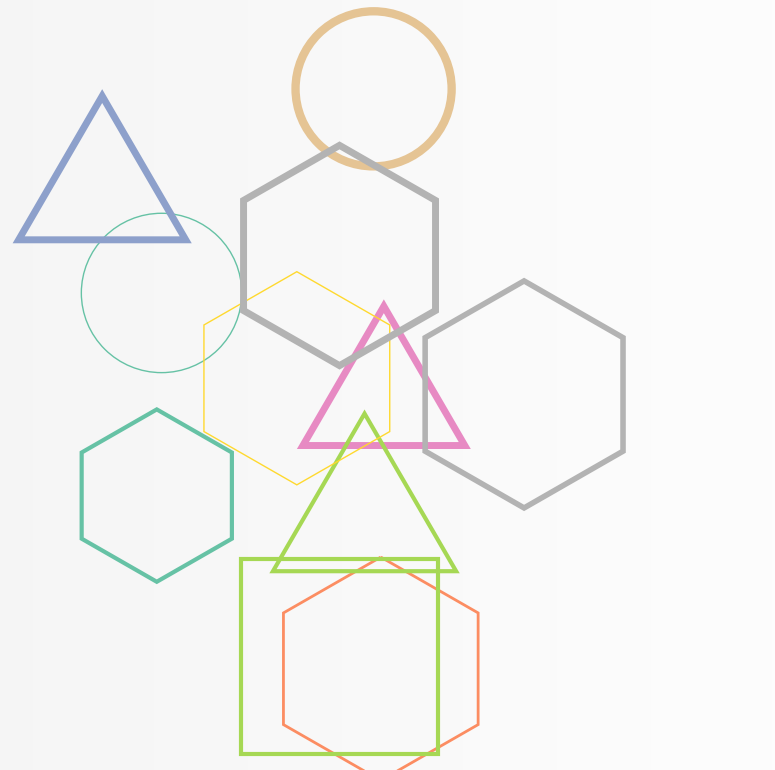[{"shape": "hexagon", "thickness": 1.5, "radius": 0.56, "center": [0.202, 0.356]}, {"shape": "circle", "thickness": 0.5, "radius": 0.52, "center": [0.208, 0.62]}, {"shape": "hexagon", "thickness": 1, "radius": 0.73, "center": [0.491, 0.131]}, {"shape": "triangle", "thickness": 2.5, "radius": 0.62, "center": [0.132, 0.751]}, {"shape": "triangle", "thickness": 2.5, "radius": 0.6, "center": [0.495, 0.482]}, {"shape": "triangle", "thickness": 1.5, "radius": 0.68, "center": [0.47, 0.326]}, {"shape": "square", "thickness": 1.5, "radius": 0.63, "center": [0.438, 0.147]}, {"shape": "hexagon", "thickness": 0.5, "radius": 0.69, "center": [0.383, 0.509]}, {"shape": "circle", "thickness": 3, "radius": 0.5, "center": [0.482, 0.885]}, {"shape": "hexagon", "thickness": 2.5, "radius": 0.72, "center": [0.438, 0.668]}, {"shape": "hexagon", "thickness": 2, "radius": 0.74, "center": [0.676, 0.488]}]